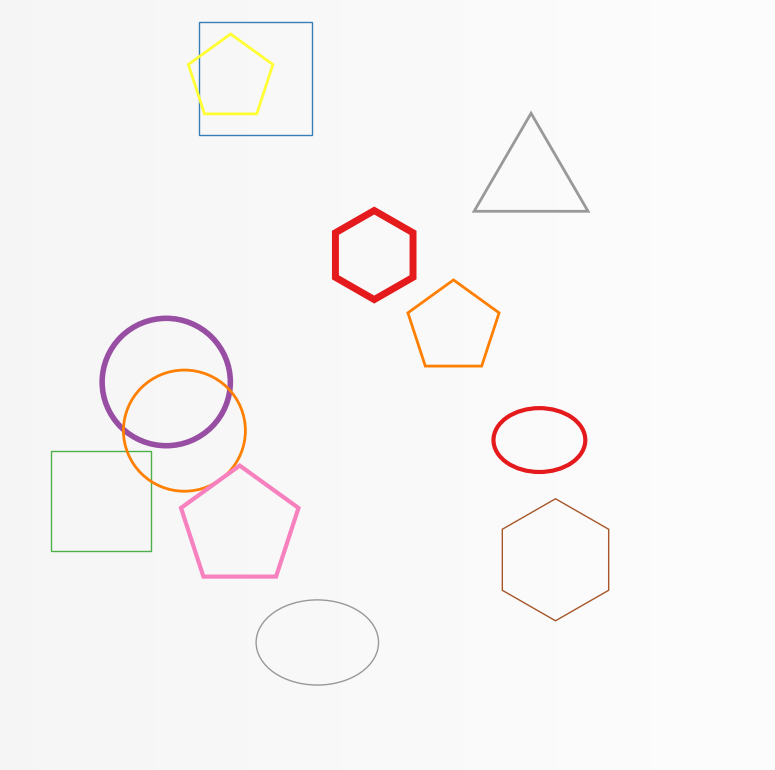[{"shape": "oval", "thickness": 1.5, "radius": 0.3, "center": [0.696, 0.428]}, {"shape": "hexagon", "thickness": 2.5, "radius": 0.29, "center": [0.483, 0.669]}, {"shape": "square", "thickness": 0.5, "radius": 0.37, "center": [0.33, 0.899]}, {"shape": "square", "thickness": 0.5, "radius": 0.32, "center": [0.13, 0.349]}, {"shape": "circle", "thickness": 2, "radius": 0.41, "center": [0.215, 0.504]}, {"shape": "circle", "thickness": 1, "radius": 0.39, "center": [0.238, 0.441]}, {"shape": "pentagon", "thickness": 1, "radius": 0.31, "center": [0.585, 0.575]}, {"shape": "pentagon", "thickness": 1, "radius": 0.29, "center": [0.298, 0.899]}, {"shape": "hexagon", "thickness": 0.5, "radius": 0.4, "center": [0.717, 0.273]}, {"shape": "pentagon", "thickness": 1.5, "radius": 0.4, "center": [0.309, 0.316]}, {"shape": "oval", "thickness": 0.5, "radius": 0.39, "center": [0.409, 0.166]}, {"shape": "triangle", "thickness": 1, "radius": 0.42, "center": [0.685, 0.768]}]